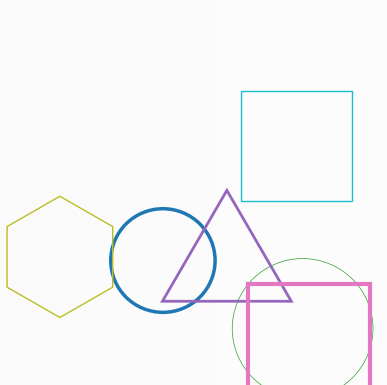[{"shape": "circle", "thickness": 2.5, "radius": 0.67, "center": [0.42, 0.323]}, {"shape": "circle", "thickness": 0.5, "radius": 0.91, "center": [0.781, 0.147]}, {"shape": "triangle", "thickness": 2, "radius": 0.96, "center": [0.585, 0.313]}, {"shape": "square", "thickness": 3, "radius": 0.79, "center": [0.797, 0.104]}, {"shape": "hexagon", "thickness": 1, "radius": 0.79, "center": [0.155, 0.333]}, {"shape": "square", "thickness": 1, "radius": 0.71, "center": [0.765, 0.621]}]